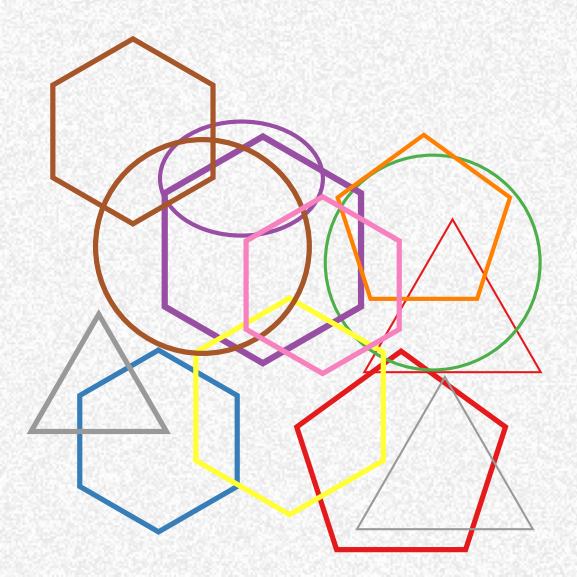[{"shape": "triangle", "thickness": 1, "radius": 0.88, "center": [0.784, 0.443]}, {"shape": "pentagon", "thickness": 2.5, "radius": 0.95, "center": [0.695, 0.201]}, {"shape": "hexagon", "thickness": 2.5, "radius": 0.79, "center": [0.274, 0.236]}, {"shape": "circle", "thickness": 1.5, "radius": 0.93, "center": [0.749, 0.545]}, {"shape": "oval", "thickness": 2, "radius": 0.71, "center": [0.418, 0.69]}, {"shape": "hexagon", "thickness": 3, "radius": 0.98, "center": [0.455, 0.566]}, {"shape": "pentagon", "thickness": 2, "radius": 0.78, "center": [0.734, 0.609]}, {"shape": "hexagon", "thickness": 2.5, "radius": 0.94, "center": [0.501, 0.295]}, {"shape": "circle", "thickness": 2.5, "radius": 0.93, "center": [0.351, 0.572]}, {"shape": "hexagon", "thickness": 2.5, "radius": 0.8, "center": [0.23, 0.772]}, {"shape": "hexagon", "thickness": 2.5, "radius": 0.77, "center": [0.559, 0.505]}, {"shape": "triangle", "thickness": 1, "radius": 0.88, "center": [0.77, 0.171]}, {"shape": "triangle", "thickness": 2.5, "radius": 0.68, "center": [0.171, 0.32]}]